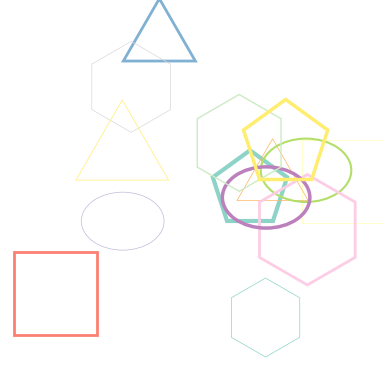[{"shape": "pentagon", "thickness": 3, "radius": 0.51, "center": [0.649, 0.508]}, {"shape": "hexagon", "thickness": 0.5, "radius": 0.51, "center": [0.69, 0.175]}, {"shape": "square", "thickness": 0.5, "radius": 0.54, "center": [0.894, 0.529]}, {"shape": "oval", "thickness": 0.5, "radius": 0.54, "center": [0.319, 0.426]}, {"shape": "square", "thickness": 2, "radius": 0.54, "center": [0.144, 0.237]}, {"shape": "triangle", "thickness": 2, "radius": 0.54, "center": [0.414, 0.895]}, {"shape": "triangle", "thickness": 0.5, "radius": 0.53, "center": [0.708, 0.532]}, {"shape": "oval", "thickness": 1.5, "radius": 0.59, "center": [0.795, 0.558]}, {"shape": "hexagon", "thickness": 2, "radius": 0.72, "center": [0.798, 0.403]}, {"shape": "hexagon", "thickness": 0.5, "radius": 0.59, "center": [0.341, 0.774]}, {"shape": "oval", "thickness": 2.5, "radius": 0.57, "center": [0.691, 0.487]}, {"shape": "hexagon", "thickness": 1, "radius": 0.63, "center": [0.621, 0.629]}, {"shape": "triangle", "thickness": 0.5, "radius": 0.69, "center": [0.318, 0.602]}, {"shape": "pentagon", "thickness": 2.5, "radius": 0.57, "center": [0.742, 0.627]}]